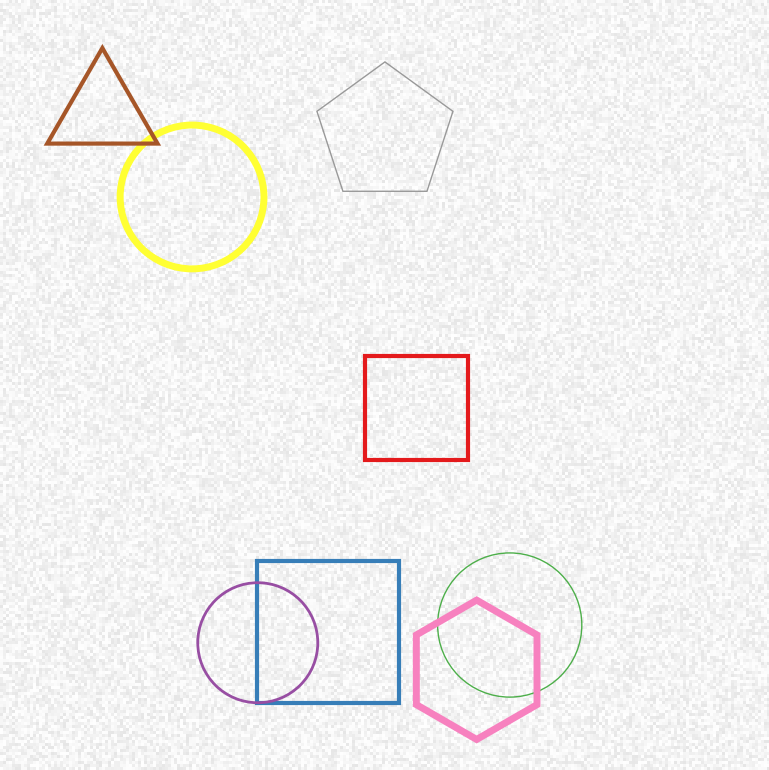[{"shape": "square", "thickness": 1.5, "radius": 0.34, "center": [0.541, 0.47]}, {"shape": "square", "thickness": 1.5, "radius": 0.46, "center": [0.426, 0.179]}, {"shape": "circle", "thickness": 0.5, "radius": 0.47, "center": [0.662, 0.188]}, {"shape": "circle", "thickness": 1, "radius": 0.39, "center": [0.335, 0.165]}, {"shape": "circle", "thickness": 2.5, "radius": 0.47, "center": [0.249, 0.744]}, {"shape": "triangle", "thickness": 1.5, "radius": 0.41, "center": [0.133, 0.855]}, {"shape": "hexagon", "thickness": 2.5, "radius": 0.45, "center": [0.619, 0.13]}, {"shape": "pentagon", "thickness": 0.5, "radius": 0.46, "center": [0.5, 0.827]}]